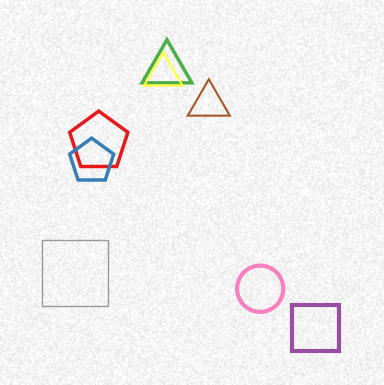[{"shape": "pentagon", "thickness": 2.5, "radius": 0.4, "center": [0.257, 0.632]}, {"shape": "pentagon", "thickness": 2.5, "radius": 0.3, "center": [0.238, 0.581]}, {"shape": "triangle", "thickness": 2.5, "radius": 0.37, "center": [0.434, 0.822]}, {"shape": "square", "thickness": 3, "radius": 0.3, "center": [0.82, 0.149]}, {"shape": "triangle", "thickness": 1.5, "radius": 0.29, "center": [0.424, 0.807]}, {"shape": "triangle", "thickness": 1.5, "radius": 0.32, "center": [0.542, 0.731]}, {"shape": "circle", "thickness": 3, "radius": 0.3, "center": [0.676, 0.25]}, {"shape": "square", "thickness": 1, "radius": 0.43, "center": [0.195, 0.29]}]